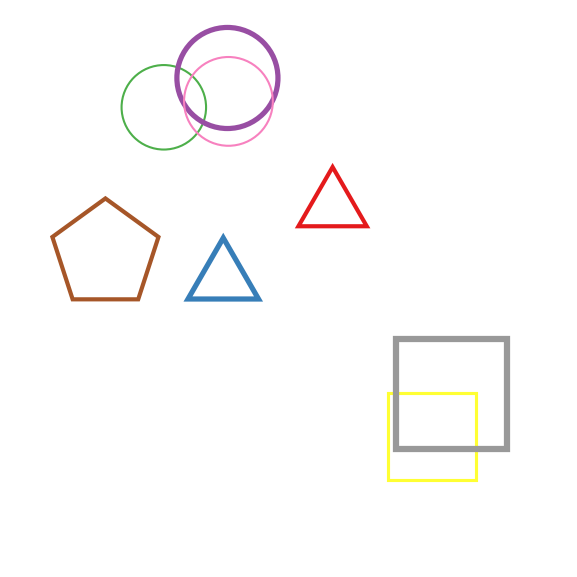[{"shape": "triangle", "thickness": 2, "radius": 0.34, "center": [0.576, 0.642]}, {"shape": "triangle", "thickness": 2.5, "radius": 0.35, "center": [0.387, 0.517]}, {"shape": "circle", "thickness": 1, "radius": 0.37, "center": [0.284, 0.813]}, {"shape": "circle", "thickness": 2.5, "radius": 0.44, "center": [0.394, 0.864]}, {"shape": "square", "thickness": 1.5, "radius": 0.38, "center": [0.748, 0.243]}, {"shape": "pentagon", "thickness": 2, "radius": 0.48, "center": [0.183, 0.559]}, {"shape": "circle", "thickness": 1, "radius": 0.38, "center": [0.396, 0.824]}, {"shape": "square", "thickness": 3, "radius": 0.48, "center": [0.782, 0.317]}]